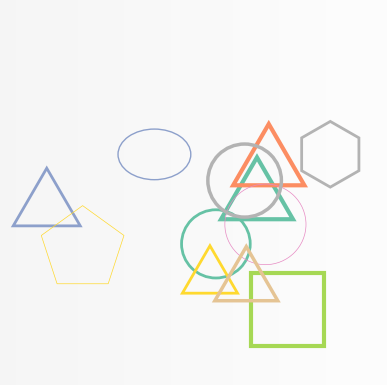[{"shape": "triangle", "thickness": 3, "radius": 0.54, "center": [0.663, 0.484]}, {"shape": "circle", "thickness": 2, "radius": 0.44, "center": [0.557, 0.367]}, {"shape": "triangle", "thickness": 3, "radius": 0.53, "center": [0.694, 0.572]}, {"shape": "oval", "thickness": 1, "radius": 0.47, "center": [0.398, 0.599]}, {"shape": "triangle", "thickness": 2, "radius": 0.5, "center": [0.121, 0.463]}, {"shape": "circle", "thickness": 0.5, "radius": 0.52, "center": [0.685, 0.417]}, {"shape": "square", "thickness": 3, "radius": 0.47, "center": [0.742, 0.197]}, {"shape": "triangle", "thickness": 2, "radius": 0.41, "center": [0.542, 0.28]}, {"shape": "pentagon", "thickness": 0.5, "radius": 0.56, "center": [0.213, 0.354]}, {"shape": "triangle", "thickness": 2.5, "radius": 0.47, "center": [0.636, 0.266]}, {"shape": "circle", "thickness": 2.5, "radius": 0.47, "center": [0.631, 0.531]}, {"shape": "hexagon", "thickness": 2, "radius": 0.43, "center": [0.852, 0.599]}]